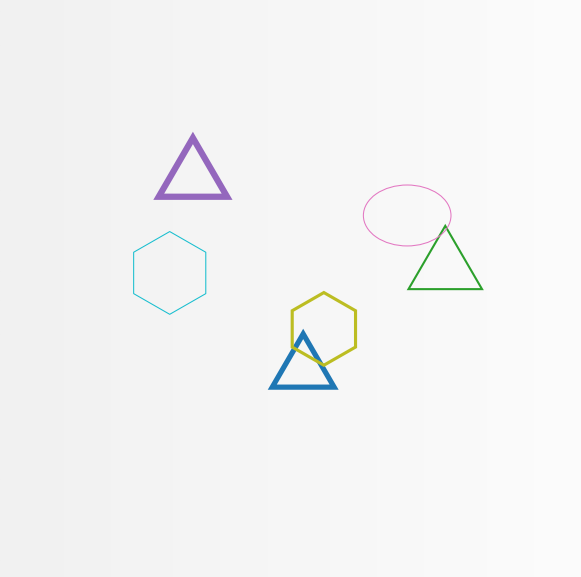[{"shape": "triangle", "thickness": 2.5, "radius": 0.31, "center": [0.522, 0.359]}, {"shape": "triangle", "thickness": 1, "radius": 0.37, "center": [0.766, 0.535]}, {"shape": "triangle", "thickness": 3, "radius": 0.34, "center": [0.332, 0.692]}, {"shape": "oval", "thickness": 0.5, "radius": 0.38, "center": [0.701, 0.626]}, {"shape": "hexagon", "thickness": 1.5, "radius": 0.31, "center": [0.557, 0.43]}, {"shape": "hexagon", "thickness": 0.5, "radius": 0.36, "center": [0.292, 0.527]}]